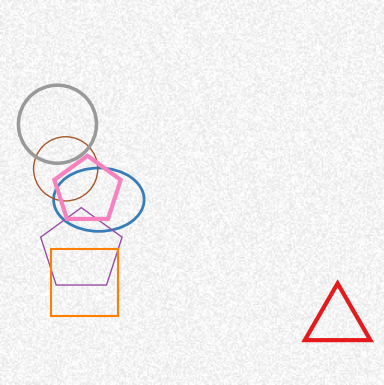[{"shape": "triangle", "thickness": 3, "radius": 0.49, "center": [0.877, 0.166]}, {"shape": "oval", "thickness": 2, "radius": 0.59, "center": [0.257, 0.481]}, {"shape": "pentagon", "thickness": 1, "radius": 0.56, "center": [0.211, 0.35]}, {"shape": "square", "thickness": 1.5, "radius": 0.43, "center": [0.22, 0.266]}, {"shape": "circle", "thickness": 1, "radius": 0.42, "center": [0.171, 0.561]}, {"shape": "pentagon", "thickness": 3, "radius": 0.45, "center": [0.227, 0.505]}, {"shape": "circle", "thickness": 2.5, "radius": 0.51, "center": [0.149, 0.677]}]